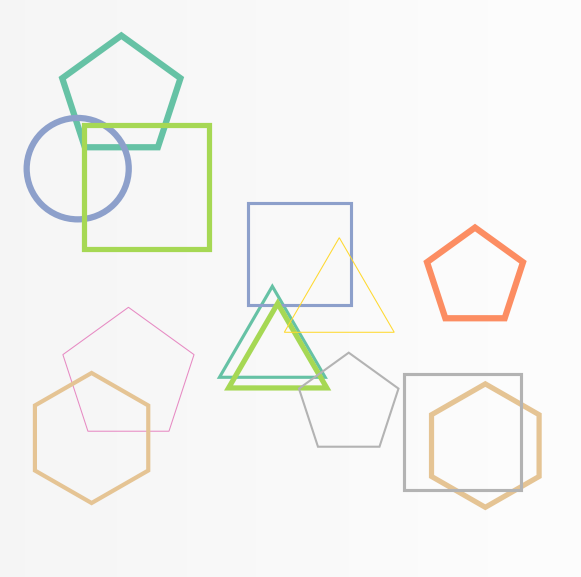[{"shape": "triangle", "thickness": 1.5, "radius": 0.53, "center": [0.469, 0.398]}, {"shape": "pentagon", "thickness": 3, "radius": 0.53, "center": [0.209, 0.831]}, {"shape": "pentagon", "thickness": 3, "radius": 0.43, "center": [0.817, 0.518]}, {"shape": "square", "thickness": 1.5, "radius": 0.44, "center": [0.515, 0.559]}, {"shape": "circle", "thickness": 3, "radius": 0.44, "center": [0.134, 0.707]}, {"shape": "pentagon", "thickness": 0.5, "radius": 0.59, "center": [0.221, 0.348]}, {"shape": "square", "thickness": 2.5, "radius": 0.54, "center": [0.252, 0.675]}, {"shape": "triangle", "thickness": 2.5, "radius": 0.49, "center": [0.478, 0.376]}, {"shape": "triangle", "thickness": 0.5, "radius": 0.55, "center": [0.584, 0.478]}, {"shape": "hexagon", "thickness": 2.5, "radius": 0.53, "center": [0.835, 0.228]}, {"shape": "hexagon", "thickness": 2, "radius": 0.56, "center": [0.158, 0.241]}, {"shape": "square", "thickness": 1.5, "radius": 0.5, "center": [0.796, 0.251]}, {"shape": "pentagon", "thickness": 1, "radius": 0.45, "center": [0.6, 0.298]}]